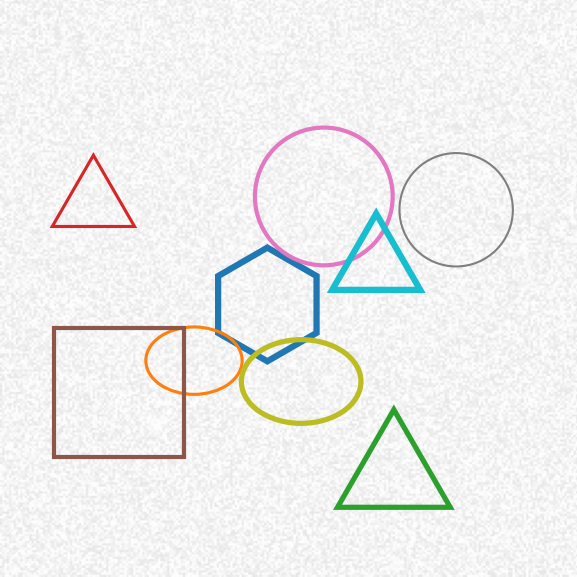[{"shape": "hexagon", "thickness": 3, "radius": 0.49, "center": [0.463, 0.472]}, {"shape": "oval", "thickness": 1.5, "radius": 0.42, "center": [0.336, 0.375]}, {"shape": "triangle", "thickness": 2.5, "radius": 0.56, "center": [0.682, 0.177]}, {"shape": "triangle", "thickness": 1.5, "radius": 0.41, "center": [0.162, 0.648]}, {"shape": "square", "thickness": 2, "radius": 0.56, "center": [0.206, 0.319]}, {"shape": "circle", "thickness": 2, "radius": 0.6, "center": [0.561, 0.659]}, {"shape": "circle", "thickness": 1, "radius": 0.49, "center": [0.79, 0.636]}, {"shape": "oval", "thickness": 2.5, "radius": 0.52, "center": [0.521, 0.339]}, {"shape": "triangle", "thickness": 3, "radius": 0.44, "center": [0.651, 0.541]}]